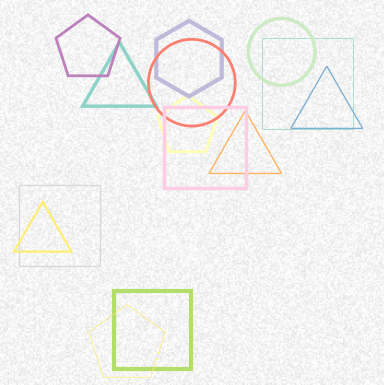[{"shape": "square", "thickness": 0.5, "radius": 0.59, "center": [0.799, 0.783]}, {"shape": "triangle", "thickness": 2.5, "radius": 0.55, "center": [0.31, 0.78]}, {"shape": "pentagon", "thickness": 2, "radius": 0.41, "center": [0.487, 0.672]}, {"shape": "hexagon", "thickness": 3, "radius": 0.49, "center": [0.491, 0.848]}, {"shape": "circle", "thickness": 2, "radius": 0.56, "center": [0.498, 0.785]}, {"shape": "triangle", "thickness": 1, "radius": 0.54, "center": [0.849, 0.72]}, {"shape": "triangle", "thickness": 1, "radius": 0.54, "center": [0.637, 0.604]}, {"shape": "square", "thickness": 3, "radius": 0.5, "center": [0.396, 0.144]}, {"shape": "square", "thickness": 2.5, "radius": 0.53, "center": [0.532, 0.617]}, {"shape": "square", "thickness": 1, "radius": 0.52, "center": [0.154, 0.414]}, {"shape": "pentagon", "thickness": 2, "radius": 0.44, "center": [0.229, 0.874]}, {"shape": "circle", "thickness": 2.5, "radius": 0.43, "center": [0.732, 0.865]}, {"shape": "triangle", "thickness": 1.5, "radius": 0.43, "center": [0.111, 0.39]}, {"shape": "pentagon", "thickness": 0.5, "radius": 0.52, "center": [0.33, 0.105]}]